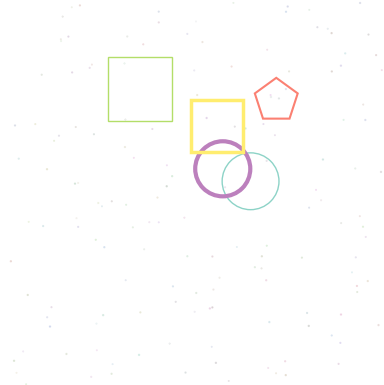[{"shape": "circle", "thickness": 1, "radius": 0.37, "center": [0.651, 0.529]}, {"shape": "pentagon", "thickness": 1.5, "radius": 0.29, "center": [0.718, 0.739]}, {"shape": "square", "thickness": 1, "radius": 0.41, "center": [0.363, 0.769]}, {"shape": "circle", "thickness": 3, "radius": 0.36, "center": [0.579, 0.562]}, {"shape": "square", "thickness": 2.5, "radius": 0.34, "center": [0.563, 0.672]}]